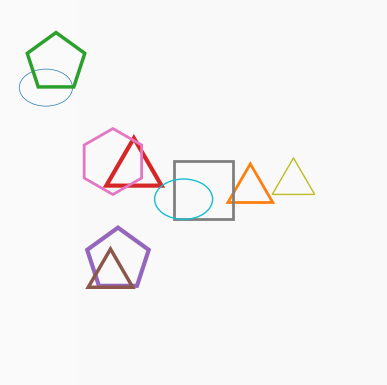[{"shape": "oval", "thickness": 0.5, "radius": 0.34, "center": [0.118, 0.772]}, {"shape": "triangle", "thickness": 2, "radius": 0.33, "center": [0.646, 0.507]}, {"shape": "pentagon", "thickness": 2.5, "radius": 0.39, "center": [0.145, 0.837]}, {"shape": "triangle", "thickness": 3, "radius": 0.41, "center": [0.346, 0.559]}, {"shape": "pentagon", "thickness": 3, "radius": 0.42, "center": [0.304, 0.325]}, {"shape": "triangle", "thickness": 2.5, "radius": 0.33, "center": [0.285, 0.287]}, {"shape": "hexagon", "thickness": 2, "radius": 0.43, "center": [0.291, 0.58]}, {"shape": "square", "thickness": 2, "radius": 0.38, "center": [0.525, 0.507]}, {"shape": "triangle", "thickness": 1, "radius": 0.32, "center": [0.757, 0.527]}, {"shape": "oval", "thickness": 1, "radius": 0.37, "center": [0.474, 0.483]}]